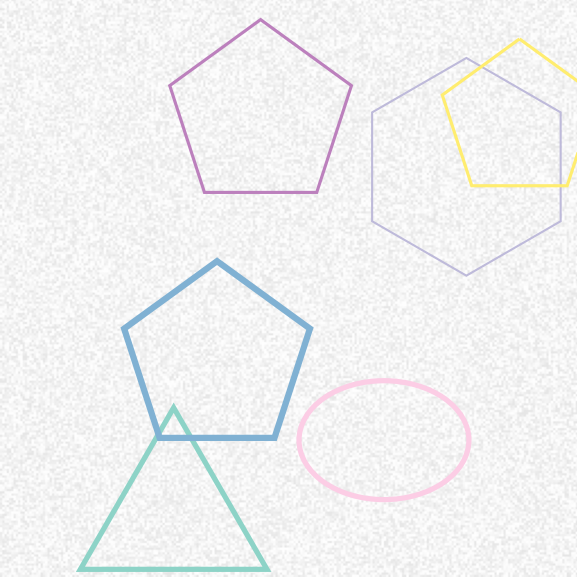[{"shape": "triangle", "thickness": 2.5, "radius": 0.93, "center": [0.301, 0.107]}, {"shape": "hexagon", "thickness": 1, "radius": 0.94, "center": [0.808, 0.71]}, {"shape": "pentagon", "thickness": 3, "radius": 0.85, "center": [0.376, 0.378]}, {"shape": "oval", "thickness": 2.5, "radius": 0.74, "center": [0.665, 0.237]}, {"shape": "pentagon", "thickness": 1.5, "radius": 0.83, "center": [0.451, 0.8]}, {"shape": "pentagon", "thickness": 1.5, "radius": 0.7, "center": [0.9, 0.791]}]